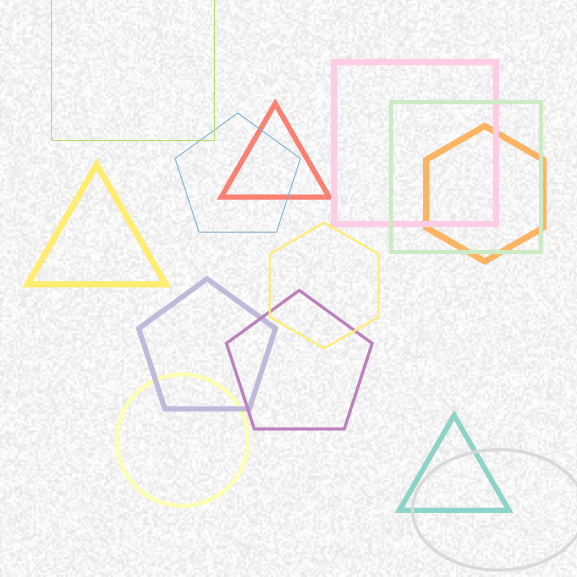[{"shape": "triangle", "thickness": 2.5, "radius": 0.55, "center": [0.786, 0.17]}, {"shape": "circle", "thickness": 2, "radius": 0.57, "center": [0.316, 0.237]}, {"shape": "pentagon", "thickness": 2.5, "radius": 0.62, "center": [0.359, 0.392]}, {"shape": "triangle", "thickness": 2.5, "radius": 0.54, "center": [0.477, 0.712]}, {"shape": "pentagon", "thickness": 0.5, "radius": 0.57, "center": [0.412, 0.689]}, {"shape": "hexagon", "thickness": 3, "radius": 0.59, "center": [0.839, 0.664]}, {"shape": "square", "thickness": 0.5, "radius": 0.71, "center": [0.229, 0.898]}, {"shape": "square", "thickness": 3, "radius": 0.7, "center": [0.718, 0.752]}, {"shape": "oval", "thickness": 1.5, "radius": 0.75, "center": [0.864, 0.116]}, {"shape": "pentagon", "thickness": 1.5, "radius": 0.66, "center": [0.518, 0.364]}, {"shape": "square", "thickness": 2, "radius": 0.65, "center": [0.806, 0.693]}, {"shape": "triangle", "thickness": 3, "radius": 0.69, "center": [0.167, 0.576]}, {"shape": "hexagon", "thickness": 1, "radius": 0.54, "center": [0.561, 0.505]}]